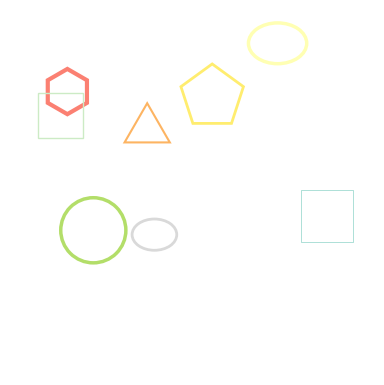[{"shape": "square", "thickness": 0.5, "radius": 0.34, "center": [0.849, 0.438]}, {"shape": "oval", "thickness": 2.5, "radius": 0.38, "center": [0.721, 0.888]}, {"shape": "hexagon", "thickness": 3, "radius": 0.29, "center": [0.175, 0.762]}, {"shape": "triangle", "thickness": 1.5, "radius": 0.34, "center": [0.382, 0.664]}, {"shape": "circle", "thickness": 2.5, "radius": 0.42, "center": [0.242, 0.402]}, {"shape": "oval", "thickness": 2, "radius": 0.29, "center": [0.401, 0.391]}, {"shape": "square", "thickness": 1, "radius": 0.29, "center": [0.156, 0.701]}, {"shape": "pentagon", "thickness": 2, "radius": 0.43, "center": [0.551, 0.749]}]